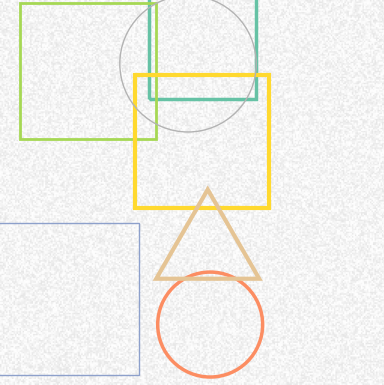[{"shape": "square", "thickness": 2.5, "radius": 0.7, "center": [0.526, 0.882]}, {"shape": "circle", "thickness": 2.5, "radius": 0.68, "center": [0.546, 0.157]}, {"shape": "square", "thickness": 1, "radius": 0.99, "center": [0.165, 0.223]}, {"shape": "square", "thickness": 2, "radius": 0.88, "center": [0.228, 0.816]}, {"shape": "square", "thickness": 3, "radius": 0.87, "center": [0.525, 0.633]}, {"shape": "triangle", "thickness": 3, "radius": 0.77, "center": [0.54, 0.353]}, {"shape": "circle", "thickness": 1, "radius": 0.89, "center": [0.488, 0.834]}]